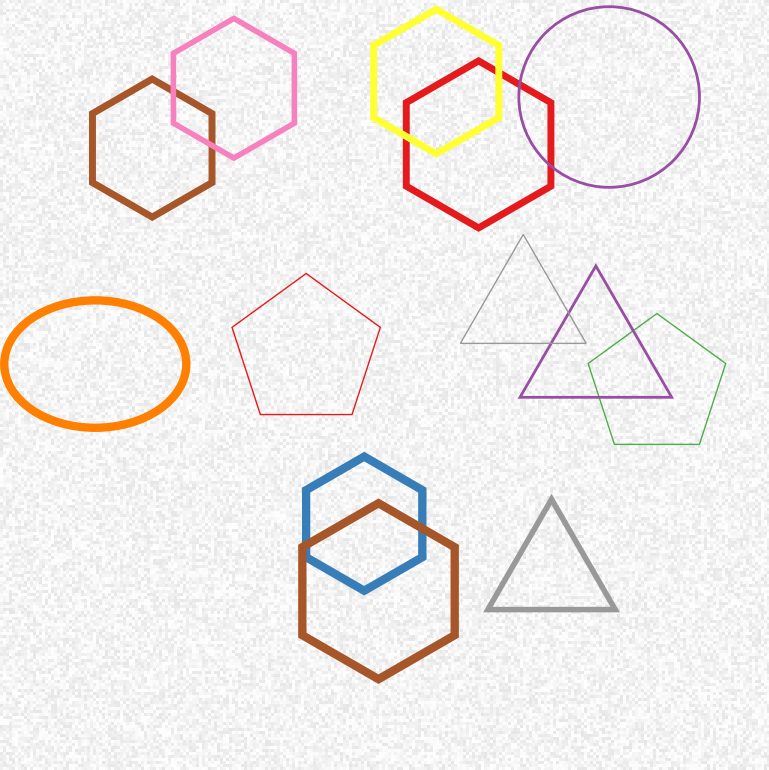[{"shape": "pentagon", "thickness": 0.5, "radius": 0.51, "center": [0.398, 0.544]}, {"shape": "hexagon", "thickness": 2.5, "radius": 0.54, "center": [0.622, 0.812]}, {"shape": "hexagon", "thickness": 3, "radius": 0.44, "center": [0.473, 0.32]}, {"shape": "pentagon", "thickness": 0.5, "radius": 0.47, "center": [0.853, 0.499]}, {"shape": "circle", "thickness": 1, "radius": 0.59, "center": [0.791, 0.874]}, {"shape": "triangle", "thickness": 1, "radius": 0.57, "center": [0.774, 0.541]}, {"shape": "oval", "thickness": 3, "radius": 0.59, "center": [0.124, 0.527]}, {"shape": "hexagon", "thickness": 2.5, "radius": 0.47, "center": [0.567, 0.894]}, {"shape": "hexagon", "thickness": 3, "radius": 0.57, "center": [0.492, 0.232]}, {"shape": "hexagon", "thickness": 2.5, "radius": 0.45, "center": [0.198, 0.808]}, {"shape": "hexagon", "thickness": 2, "radius": 0.45, "center": [0.304, 0.885]}, {"shape": "triangle", "thickness": 0.5, "radius": 0.47, "center": [0.68, 0.601]}, {"shape": "triangle", "thickness": 2, "radius": 0.48, "center": [0.716, 0.256]}]